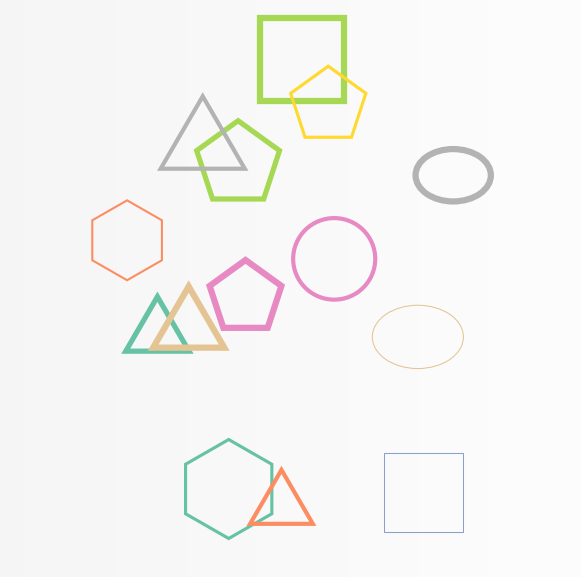[{"shape": "triangle", "thickness": 2.5, "radius": 0.31, "center": [0.271, 0.422]}, {"shape": "hexagon", "thickness": 1.5, "radius": 0.43, "center": [0.393, 0.152]}, {"shape": "hexagon", "thickness": 1, "radius": 0.35, "center": [0.219, 0.583]}, {"shape": "triangle", "thickness": 2, "radius": 0.31, "center": [0.484, 0.123]}, {"shape": "square", "thickness": 0.5, "radius": 0.34, "center": [0.729, 0.147]}, {"shape": "pentagon", "thickness": 3, "radius": 0.32, "center": [0.422, 0.484]}, {"shape": "circle", "thickness": 2, "radius": 0.35, "center": [0.575, 0.551]}, {"shape": "pentagon", "thickness": 2.5, "radius": 0.37, "center": [0.41, 0.715]}, {"shape": "square", "thickness": 3, "radius": 0.36, "center": [0.52, 0.896]}, {"shape": "pentagon", "thickness": 1.5, "radius": 0.34, "center": [0.565, 0.816]}, {"shape": "triangle", "thickness": 3, "radius": 0.35, "center": [0.325, 0.432]}, {"shape": "oval", "thickness": 0.5, "radius": 0.39, "center": [0.719, 0.416]}, {"shape": "triangle", "thickness": 2, "radius": 0.42, "center": [0.349, 0.749]}, {"shape": "oval", "thickness": 3, "radius": 0.32, "center": [0.78, 0.696]}]